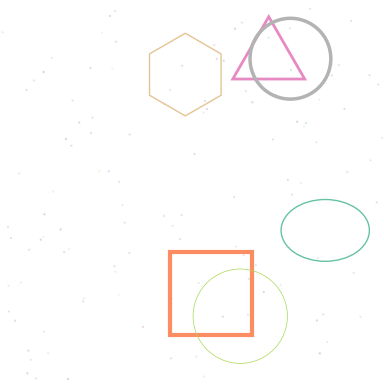[{"shape": "oval", "thickness": 1, "radius": 0.57, "center": [0.845, 0.402]}, {"shape": "square", "thickness": 3, "radius": 0.53, "center": [0.548, 0.238]}, {"shape": "triangle", "thickness": 2, "radius": 0.54, "center": [0.698, 0.849]}, {"shape": "circle", "thickness": 0.5, "radius": 0.61, "center": [0.624, 0.179]}, {"shape": "hexagon", "thickness": 1, "radius": 0.54, "center": [0.481, 0.806]}, {"shape": "circle", "thickness": 2.5, "radius": 0.52, "center": [0.754, 0.848]}]